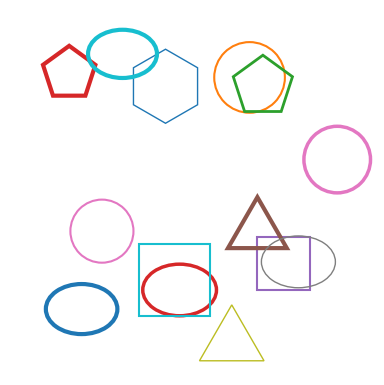[{"shape": "hexagon", "thickness": 1, "radius": 0.48, "center": [0.43, 0.776]}, {"shape": "oval", "thickness": 3, "radius": 0.46, "center": [0.212, 0.197]}, {"shape": "circle", "thickness": 1.5, "radius": 0.46, "center": [0.648, 0.799]}, {"shape": "pentagon", "thickness": 2, "radius": 0.4, "center": [0.683, 0.776]}, {"shape": "pentagon", "thickness": 3, "radius": 0.36, "center": [0.18, 0.809]}, {"shape": "oval", "thickness": 2.5, "radius": 0.48, "center": [0.467, 0.247]}, {"shape": "square", "thickness": 1.5, "radius": 0.34, "center": [0.736, 0.315]}, {"shape": "triangle", "thickness": 3, "radius": 0.44, "center": [0.669, 0.4]}, {"shape": "circle", "thickness": 1.5, "radius": 0.41, "center": [0.265, 0.4]}, {"shape": "circle", "thickness": 2.5, "radius": 0.43, "center": [0.876, 0.586]}, {"shape": "oval", "thickness": 1, "radius": 0.48, "center": [0.775, 0.32]}, {"shape": "triangle", "thickness": 1, "radius": 0.48, "center": [0.602, 0.111]}, {"shape": "oval", "thickness": 3, "radius": 0.45, "center": [0.318, 0.86]}, {"shape": "square", "thickness": 1.5, "radius": 0.46, "center": [0.454, 0.273]}]